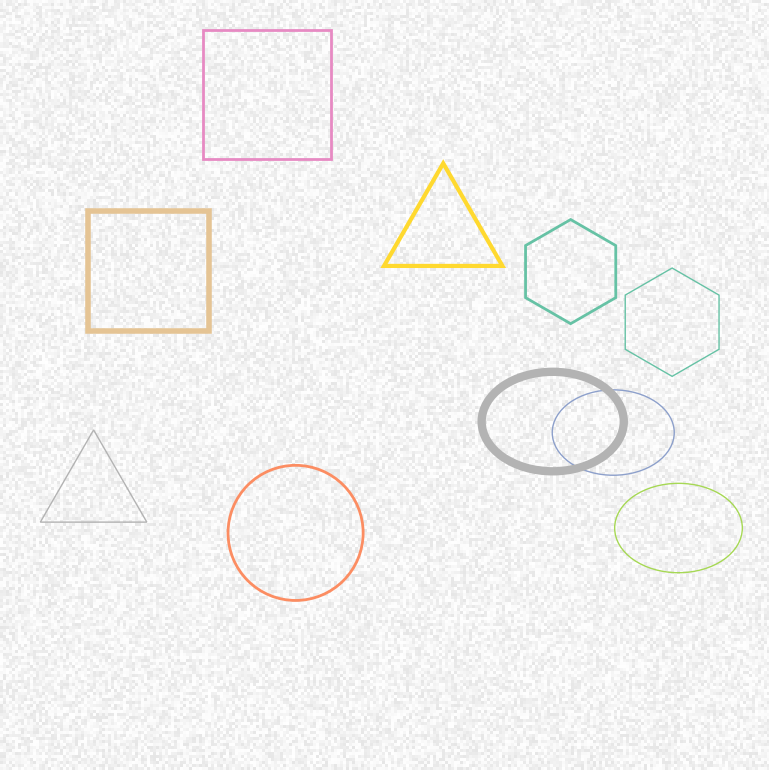[{"shape": "hexagon", "thickness": 0.5, "radius": 0.35, "center": [0.873, 0.582]}, {"shape": "hexagon", "thickness": 1, "radius": 0.34, "center": [0.741, 0.647]}, {"shape": "circle", "thickness": 1, "radius": 0.44, "center": [0.384, 0.308]}, {"shape": "oval", "thickness": 0.5, "radius": 0.4, "center": [0.796, 0.438]}, {"shape": "square", "thickness": 1, "radius": 0.42, "center": [0.347, 0.878]}, {"shape": "oval", "thickness": 0.5, "radius": 0.41, "center": [0.881, 0.314]}, {"shape": "triangle", "thickness": 1.5, "radius": 0.44, "center": [0.576, 0.699]}, {"shape": "square", "thickness": 2, "radius": 0.39, "center": [0.193, 0.648]}, {"shape": "oval", "thickness": 3, "radius": 0.46, "center": [0.718, 0.453]}, {"shape": "triangle", "thickness": 0.5, "radius": 0.4, "center": [0.122, 0.362]}]